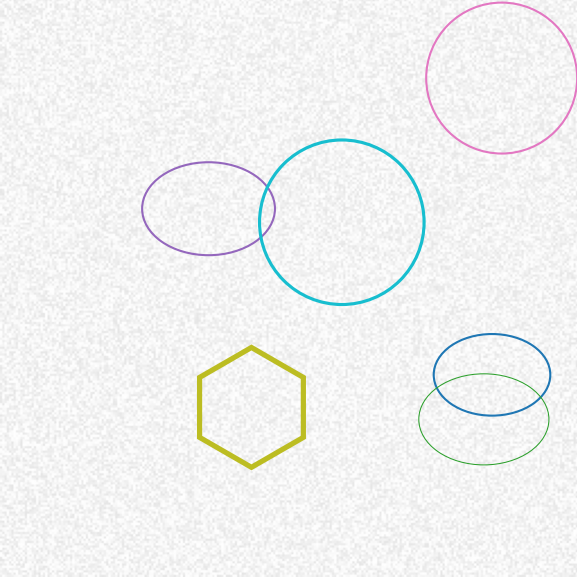[{"shape": "oval", "thickness": 1, "radius": 0.5, "center": [0.852, 0.35]}, {"shape": "oval", "thickness": 0.5, "radius": 0.56, "center": [0.838, 0.273]}, {"shape": "oval", "thickness": 1, "radius": 0.57, "center": [0.361, 0.638]}, {"shape": "circle", "thickness": 1, "radius": 0.65, "center": [0.869, 0.864]}, {"shape": "hexagon", "thickness": 2.5, "radius": 0.52, "center": [0.435, 0.294]}, {"shape": "circle", "thickness": 1.5, "radius": 0.71, "center": [0.592, 0.614]}]